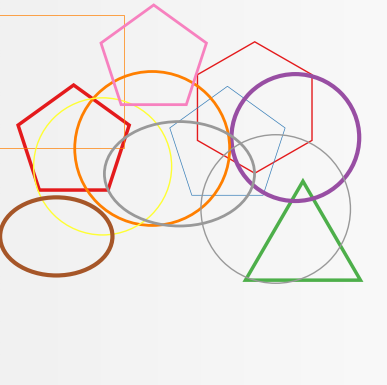[{"shape": "pentagon", "thickness": 2.5, "radius": 0.75, "center": [0.19, 0.628]}, {"shape": "hexagon", "thickness": 1, "radius": 0.85, "center": [0.657, 0.721]}, {"shape": "pentagon", "thickness": 0.5, "radius": 0.78, "center": [0.587, 0.619]}, {"shape": "triangle", "thickness": 2.5, "radius": 0.86, "center": [0.782, 0.358]}, {"shape": "circle", "thickness": 3, "radius": 0.82, "center": [0.762, 0.643]}, {"shape": "square", "thickness": 0.5, "radius": 0.87, "center": [0.147, 0.789]}, {"shape": "circle", "thickness": 2, "radius": 1.0, "center": [0.393, 0.614]}, {"shape": "circle", "thickness": 1, "radius": 0.89, "center": [0.265, 0.568]}, {"shape": "oval", "thickness": 3, "radius": 0.72, "center": [0.145, 0.386]}, {"shape": "pentagon", "thickness": 2, "radius": 0.72, "center": [0.397, 0.844]}, {"shape": "circle", "thickness": 1, "radius": 0.96, "center": [0.711, 0.457]}, {"shape": "oval", "thickness": 2, "radius": 0.97, "center": [0.463, 0.549]}]